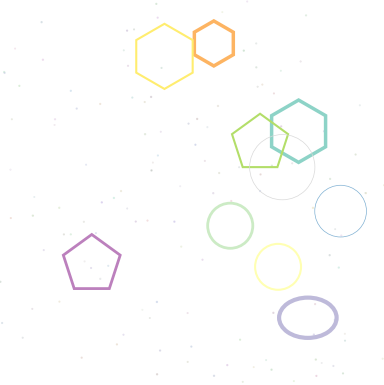[{"shape": "hexagon", "thickness": 2.5, "radius": 0.4, "center": [0.776, 0.659]}, {"shape": "circle", "thickness": 1.5, "radius": 0.3, "center": [0.722, 0.307]}, {"shape": "oval", "thickness": 3, "radius": 0.37, "center": [0.8, 0.175]}, {"shape": "circle", "thickness": 0.5, "radius": 0.34, "center": [0.885, 0.452]}, {"shape": "hexagon", "thickness": 2.5, "radius": 0.29, "center": [0.555, 0.887]}, {"shape": "pentagon", "thickness": 1.5, "radius": 0.38, "center": [0.675, 0.628]}, {"shape": "circle", "thickness": 0.5, "radius": 0.42, "center": [0.733, 0.566]}, {"shape": "pentagon", "thickness": 2, "radius": 0.39, "center": [0.238, 0.313]}, {"shape": "circle", "thickness": 2, "radius": 0.29, "center": [0.598, 0.414]}, {"shape": "hexagon", "thickness": 1.5, "radius": 0.42, "center": [0.427, 0.854]}]